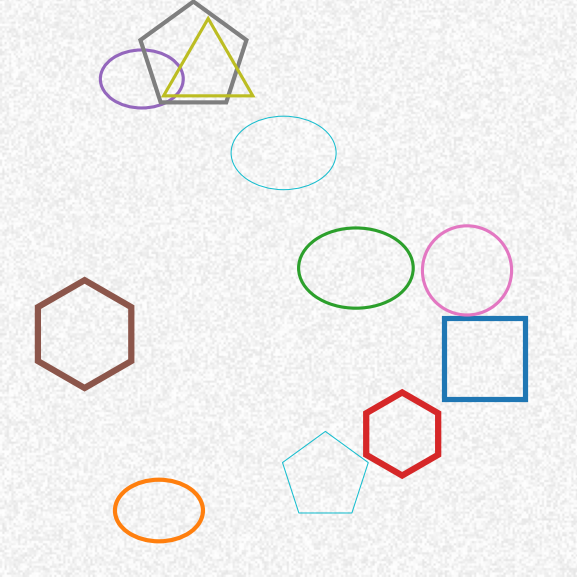[{"shape": "square", "thickness": 2.5, "radius": 0.35, "center": [0.838, 0.378]}, {"shape": "oval", "thickness": 2, "radius": 0.38, "center": [0.275, 0.115]}, {"shape": "oval", "thickness": 1.5, "radius": 0.5, "center": [0.616, 0.535]}, {"shape": "hexagon", "thickness": 3, "radius": 0.36, "center": [0.696, 0.248]}, {"shape": "oval", "thickness": 1.5, "radius": 0.36, "center": [0.246, 0.862]}, {"shape": "hexagon", "thickness": 3, "radius": 0.47, "center": [0.146, 0.421]}, {"shape": "circle", "thickness": 1.5, "radius": 0.39, "center": [0.809, 0.531]}, {"shape": "pentagon", "thickness": 2, "radius": 0.48, "center": [0.335, 0.9]}, {"shape": "triangle", "thickness": 1.5, "radius": 0.45, "center": [0.36, 0.878]}, {"shape": "oval", "thickness": 0.5, "radius": 0.45, "center": [0.491, 0.734]}, {"shape": "pentagon", "thickness": 0.5, "radius": 0.39, "center": [0.563, 0.174]}]